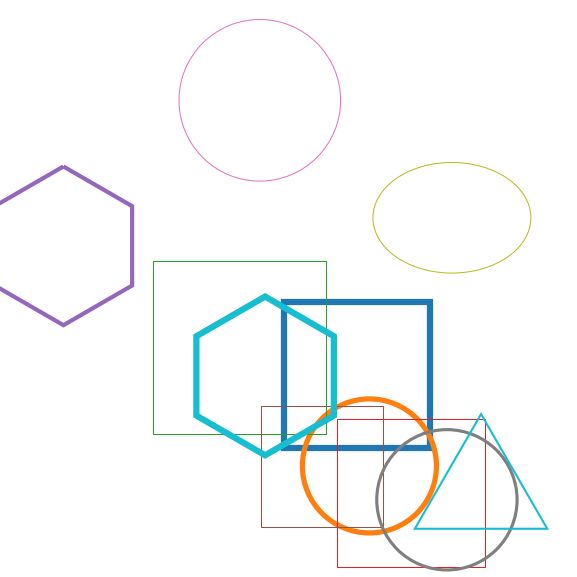[{"shape": "square", "thickness": 3, "radius": 0.63, "center": [0.618, 0.349]}, {"shape": "circle", "thickness": 2.5, "radius": 0.58, "center": [0.64, 0.192]}, {"shape": "square", "thickness": 0.5, "radius": 0.75, "center": [0.414, 0.397]}, {"shape": "square", "thickness": 0.5, "radius": 0.64, "center": [0.712, 0.145]}, {"shape": "hexagon", "thickness": 2, "radius": 0.69, "center": [0.11, 0.573]}, {"shape": "square", "thickness": 0.5, "radius": 0.53, "center": [0.558, 0.192]}, {"shape": "circle", "thickness": 0.5, "radius": 0.7, "center": [0.45, 0.825]}, {"shape": "circle", "thickness": 1.5, "radius": 0.61, "center": [0.774, 0.134]}, {"shape": "oval", "thickness": 0.5, "radius": 0.68, "center": [0.783, 0.622]}, {"shape": "triangle", "thickness": 1, "radius": 0.66, "center": [0.833, 0.15]}, {"shape": "hexagon", "thickness": 3, "radius": 0.69, "center": [0.459, 0.348]}]